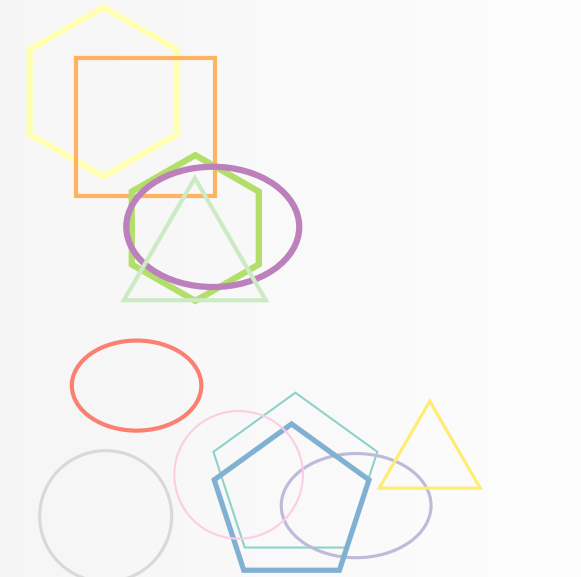[{"shape": "pentagon", "thickness": 1, "radius": 0.74, "center": [0.508, 0.171]}, {"shape": "hexagon", "thickness": 3, "radius": 0.73, "center": [0.178, 0.84]}, {"shape": "oval", "thickness": 1.5, "radius": 0.64, "center": [0.613, 0.124]}, {"shape": "oval", "thickness": 2, "radius": 0.56, "center": [0.235, 0.331]}, {"shape": "pentagon", "thickness": 2.5, "radius": 0.7, "center": [0.502, 0.125]}, {"shape": "square", "thickness": 2, "radius": 0.6, "center": [0.25, 0.779]}, {"shape": "hexagon", "thickness": 3, "radius": 0.63, "center": [0.336, 0.604]}, {"shape": "circle", "thickness": 1, "radius": 0.55, "center": [0.411, 0.177]}, {"shape": "circle", "thickness": 1.5, "radius": 0.57, "center": [0.182, 0.105]}, {"shape": "oval", "thickness": 3, "radius": 0.74, "center": [0.366, 0.606]}, {"shape": "triangle", "thickness": 2, "radius": 0.71, "center": [0.335, 0.55]}, {"shape": "triangle", "thickness": 1.5, "radius": 0.5, "center": [0.739, 0.204]}]